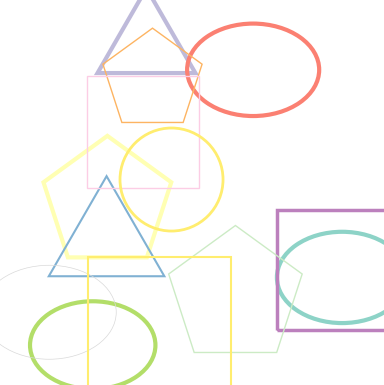[{"shape": "oval", "thickness": 3, "radius": 0.85, "center": [0.889, 0.279]}, {"shape": "pentagon", "thickness": 3, "radius": 0.87, "center": [0.279, 0.473]}, {"shape": "triangle", "thickness": 3, "radius": 0.73, "center": [0.38, 0.884]}, {"shape": "oval", "thickness": 3, "radius": 0.86, "center": [0.658, 0.819]}, {"shape": "triangle", "thickness": 1.5, "radius": 0.87, "center": [0.277, 0.369]}, {"shape": "pentagon", "thickness": 1, "radius": 0.68, "center": [0.396, 0.791]}, {"shape": "oval", "thickness": 3, "radius": 0.81, "center": [0.241, 0.103]}, {"shape": "square", "thickness": 1, "radius": 0.73, "center": [0.37, 0.657]}, {"shape": "oval", "thickness": 0.5, "radius": 0.87, "center": [0.128, 0.189]}, {"shape": "square", "thickness": 2.5, "radius": 0.78, "center": [0.876, 0.298]}, {"shape": "pentagon", "thickness": 1, "radius": 0.91, "center": [0.612, 0.232]}, {"shape": "circle", "thickness": 2, "radius": 0.67, "center": [0.445, 0.534]}, {"shape": "square", "thickness": 1.5, "radius": 0.92, "center": [0.414, 0.147]}]